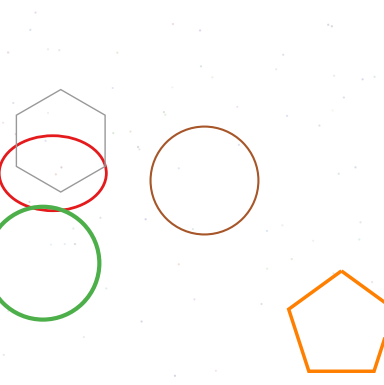[{"shape": "oval", "thickness": 2, "radius": 0.7, "center": [0.137, 0.55]}, {"shape": "circle", "thickness": 3, "radius": 0.73, "center": [0.112, 0.316]}, {"shape": "pentagon", "thickness": 2.5, "radius": 0.72, "center": [0.887, 0.152]}, {"shape": "circle", "thickness": 1.5, "radius": 0.7, "center": [0.531, 0.531]}, {"shape": "hexagon", "thickness": 1, "radius": 0.67, "center": [0.158, 0.634]}]